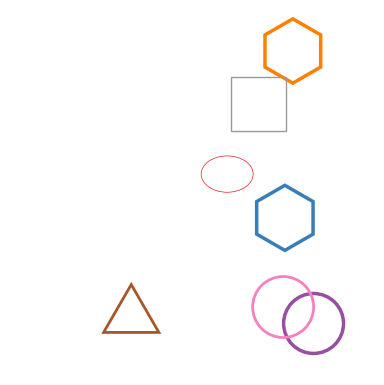[{"shape": "oval", "thickness": 0.5, "radius": 0.34, "center": [0.59, 0.548]}, {"shape": "hexagon", "thickness": 2.5, "radius": 0.42, "center": [0.74, 0.434]}, {"shape": "circle", "thickness": 2.5, "radius": 0.39, "center": [0.814, 0.16]}, {"shape": "hexagon", "thickness": 2.5, "radius": 0.42, "center": [0.761, 0.868]}, {"shape": "triangle", "thickness": 2, "radius": 0.41, "center": [0.341, 0.178]}, {"shape": "circle", "thickness": 2, "radius": 0.4, "center": [0.735, 0.203]}, {"shape": "square", "thickness": 1, "radius": 0.35, "center": [0.671, 0.73]}]